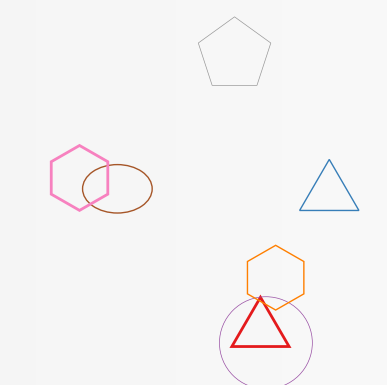[{"shape": "triangle", "thickness": 2, "radius": 0.43, "center": [0.672, 0.143]}, {"shape": "triangle", "thickness": 1, "radius": 0.44, "center": [0.85, 0.498]}, {"shape": "circle", "thickness": 0.5, "radius": 0.6, "center": [0.686, 0.109]}, {"shape": "hexagon", "thickness": 1, "radius": 0.42, "center": [0.711, 0.279]}, {"shape": "oval", "thickness": 1, "radius": 0.45, "center": [0.303, 0.51]}, {"shape": "hexagon", "thickness": 2, "radius": 0.42, "center": [0.205, 0.538]}, {"shape": "pentagon", "thickness": 0.5, "radius": 0.49, "center": [0.605, 0.858]}]